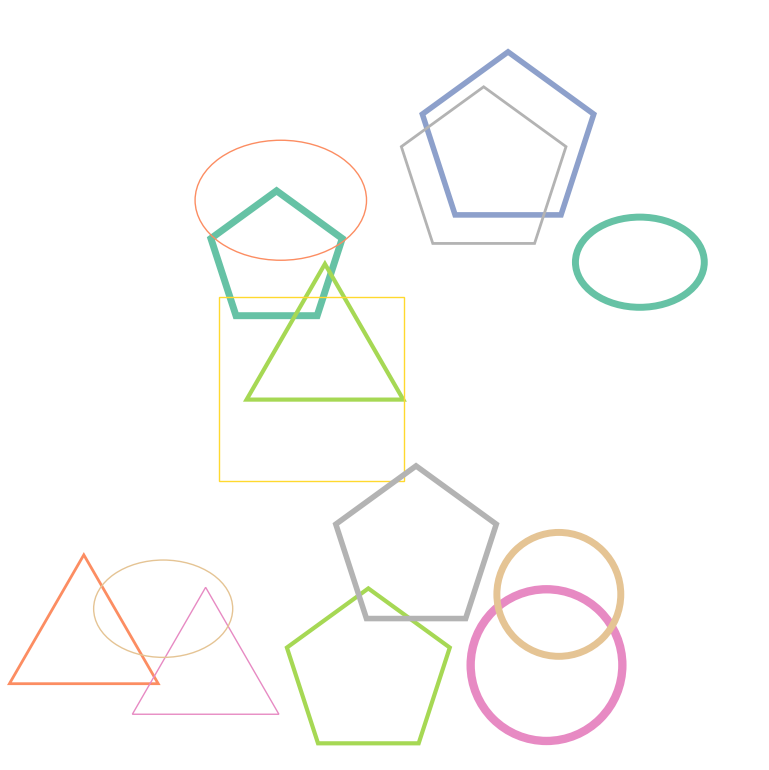[{"shape": "pentagon", "thickness": 2.5, "radius": 0.45, "center": [0.359, 0.663]}, {"shape": "oval", "thickness": 2.5, "radius": 0.42, "center": [0.831, 0.659]}, {"shape": "triangle", "thickness": 1, "radius": 0.56, "center": [0.109, 0.168]}, {"shape": "oval", "thickness": 0.5, "radius": 0.56, "center": [0.365, 0.74]}, {"shape": "pentagon", "thickness": 2, "radius": 0.59, "center": [0.66, 0.816]}, {"shape": "triangle", "thickness": 0.5, "radius": 0.55, "center": [0.267, 0.127]}, {"shape": "circle", "thickness": 3, "radius": 0.49, "center": [0.71, 0.136]}, {"shape": "pentagon", "thickness": 1.5, "radius": 0.56, "center": [0.478, 0.125]}, {"shape": "triangle", "thickness": 1.5, "radius": 0.59, "center": [0.422, 0.54]}, {"shape": "square", "thickness": 0.5, "radius": 0.6, "center": [0.405, 0.495]}, {"shape": "circle", "thickness": 2.5, "radius": 0.4, "center": [0.726, 0.228]}, {"shape": "oval", "thickness": 0.5, "radius": 0.45, "center": [0.212, 0.209]}, {"shape": "pentagon", "thickness": 2, "radius": 0.55, "center": [0.54, 0.285]}, {"shape": "pentagon", "thickness": 1, "radius": 0.56, "center": [0.628, 0.775]}]